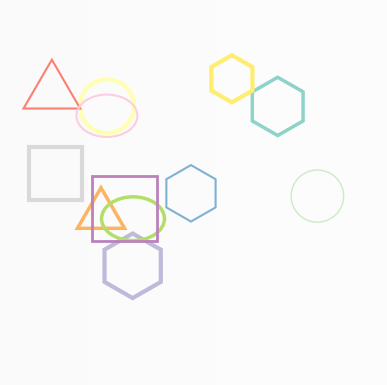[{"shape": "hexagon", "thickness": 2.5, "radius": 0.38, "center": [0.717, 0.724]}, {"shape": "circle", "thickness": 3, "radius": 0.35, "center": [0.276, 0.724]}, {"shape": "hexagon", "thickness": 3, "radius": 0.42, "center": [0.342, 0.31]}, {"shape": "triangle", "thickness": 1.5, "radius": 0.42, "center": [0.134, 0.76]}, {"shape": "hexagon", "thickness": 1.5, "radius": 0.37, "center": [0.493, 0.498]}, {"shape": "triangle", "thickness": 2.5, "radius": 0.35, "center": [0.261, 0.442]}, {"shape": "oval", "thickness": 2.5, "radius": 0.41, "center": [0.343, 0.432]}, {"shape": "oval", "thickness": 1.5, "radius": 0.39, "center": [0.276, 0.699]}, {"shape": "square", "thickness": 3, "radius": 0.34, "center": [0.144, 0.549]}, {"shape": "square", "thickness": 2, "radius": 0.42, "center": [0.322, 0.459]}, {"shape": "circle", "thickness": 1, "radius": 0.34, "center": [0.819, 0.491]}, {"shape": "hexagon", "thickness": 3, "radius": 0.31, "center": [0.598, 0.795]}]